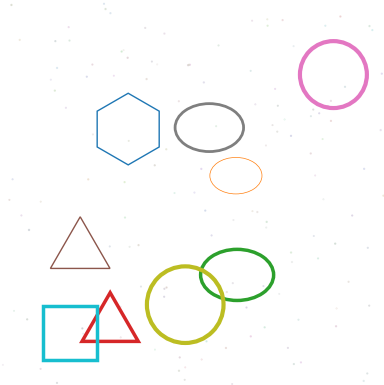[{"shape": "hexagon", "thickness": 1, "radius": 0.47, "center": [0.333, 0.665]}, {"shape": "oval", "thickness": 0.5, "radius": 0.34, "center": [0.613, 0.544]}, {"shape": "oval", "thickness": 2.5, "radius": 0.47, "center": [0.616, 0.286]}, {"shape": "triangle", "thickness": 2.5, "radius": 0.42, "center": [0.286, 0.155]}, {"shape": "triangle", "thickness": 1, "radius": 0.45, "center": [0.208, 0.347]}, {"shape": "circle", "thickness": 3, "radius": 0.43, "center": [0.866, 0.806]}, {"shape": "oval", "thickness": 2, "radius": 0.44, "center": [0.544, 0.669]}, {"shape": "circle", "thickness": 3, "radius": 0.5, "center": [0.481, 0.209]}, {"shape": "square", "thickness": 2.5, "radius": 0.35, "center": [0.181, 0.135]}]